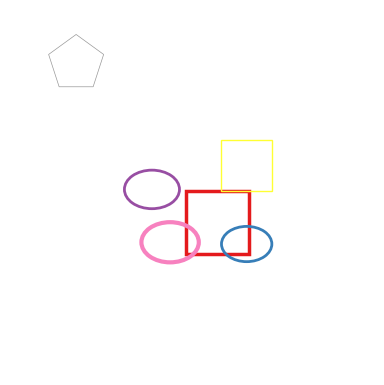[{"shape": "square", "thickness": 2.5, "radius": 0.41, "center": [0.565, 0.421]}, {"shape": "oval", "thickness": 2, "radius": 0.33, "center": [0.641, 0.366]}, {"shape": "oval", "thickness": 2, "radius": 0.36, "center": [0.395, 0.508]}, {"shape": "square", "thickness": 1, "radius": 0.33, "center": [0.64, 0.571]}, {"shape": "oval", "thickness": 3, "radius": 0.37, "center": [0.442, 0.371]}, {"shape": "pentagon", "thickness": 0.5, "radius": 0.38, "center": [0.198, 0.835]}]